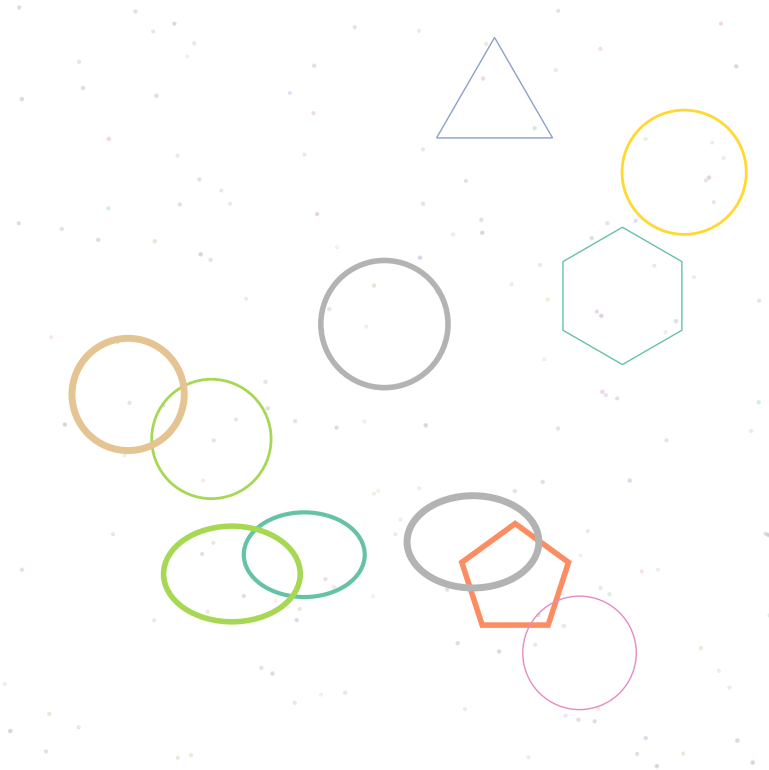[{"shape": "hexagon", "thickness": 0.5, "radius": 0.45, "center": [0.808, 0.616]}, {"shape": "oval", "thickness": 1.5, "radius": 0.39, "center": [0.395, 0.28]}, {"shape": "pentagon", "thickness": 2, "radius": 0.36, "center": [0.669, 0.247]}, {"shape": "triangle", "thickness": 0.5, "radius": 0.43, "center": [0.642, 0.864]}, {"shape": "circle", "thickness": 0.5, "radius": 0.37, "center": [0.753, 0.152]}, {"shape": "oval", "thickness": 2, "radius": 0.44, "center": [0.301, 0.255]}, {"shape": "circle", "thickness": 1, "radius": 0.39, "center": [0.275, 0.43]}, {"shape": "circle", "thickness": 1, "radius": 0.4, "center": [0.889, 0.776]}, {"shape": "circle", "thickness": 2.5, "radius": 0.36, "center": [0.166, 0.488]}, {"shape": "oval", "thickness": 2.5, "radius": 0.43, "center": [0.614, 0.296]}, {"shape": "circle", "thickness": 2, "radius": 0.41, "center": [0.499, 0.579]}]